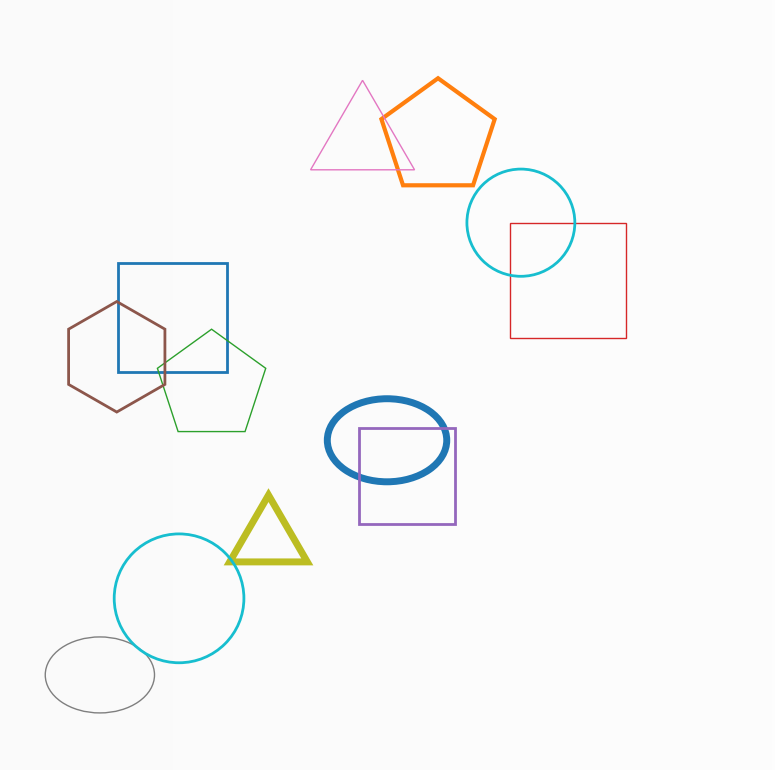[{"shape": "square", "thickness": 1, "radius": 0.35, "center": [0.223, 0.588]}, {"shape": "oval", "thickness": 2.5, "radius": 0.39, "center": [0.499, 0.428]}, {"shape": "pentagon", "thickness": 1.5, "radius": 0.38, "center": [0.565, 0.822]}, {"shape": "pentagon", "thickness": 0.5, "radius": 0.37, "center": [0.273, 0.499]}, {"shape": "square", "thickness": 0.5, "radius": 0.37, "center": [0.733, 0.636]}, {"shape": "square", "thickness": 1, "radius": 0.31, "center": [0.526, 0.382]}, {"shape": "hexagon", "thickness": 1, "radius": 0.36, "center": [0.151, 0.537]}, {"shape": "triangle", "thickness": 0.5, "radius": 0.39, "center": [0.468, 0.818]}, {"shape": "oval", "thickness": 0.5, "radius": 0.35, "center": [0.129, 0.123]}, {"shape": "triangle", "thickness": 2.5, "radius": 0.29, "center": [0.346, 0.299]}, {"shape": "circle", "thickness": 1, "radius": 0.42, "center": [0.231, 0.223]}, {"shape": "circle", "thickness": 1, "radius": 0.35, "center": [0.672, 0.711]}]